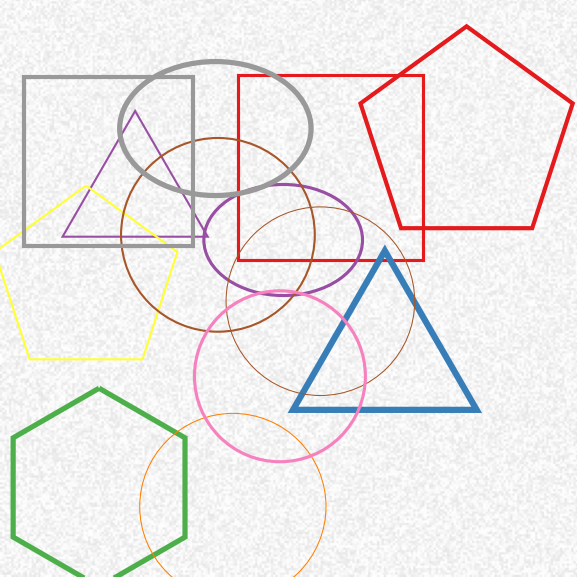[{"shape": "square", "thickness": 1.5, "radius": 0.8, "center": [0.572, 0.71]}, {"shape": "pentagon", "thickness": 2, "radius": 0.97, "center": [0.808, 0.76]}, {"shape": "triangle", "thickness": 3, "radius": 0.92, "center": [0.666, 0.381]}, {"shape": "hexagon", "thickness": 2.5, "radius": 0.86, "center": [0.172, 0.155]}, {"shape": "triangle", "thickness": 1, "radius": 0.73, "center": [0.234, 0.662]}, {"shape": "oval", "thickness": 1.5, "radius": 0.69, "center": [0.49, 0.584]}, {"shape": "circle", "thickness": 0.5, "radius": 0.81, "center": [0.403, 0.122]}, {"shape": "pentagon", "thickness": 1, "radius": 0.83, "center": [0.149, 0.511]}, {"shape": "circle", "thickness": 0.5, "radius": 0.82, "center": [0.555, 0.478]}, {"shape": "circle", "thickness": 1, "radius": 0.84, "center": [0.377, 0.592]}, {"shape": "circle", "thickness": 1.5, "radius": 0.74, "center": [0.485, 0.348]}, {"shape": "oval", "thickness": 2.5, "radius": 0.83, "center": [0.373, 0.777]}, {"shape": "square", "thickness": 2, "radius": 0.73, "center": [0.188, 0.72]}]